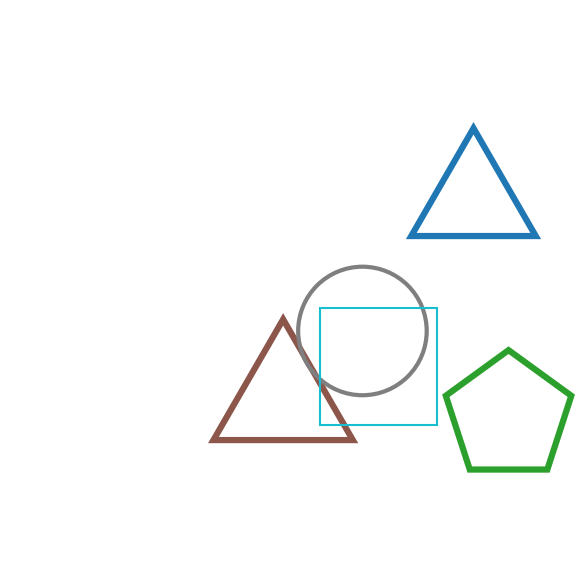[{"shape": "triangle", "thickness": 3, "radius": 0.62, "center": [0.82, 0.653]}, {"shape": "pentagon", "thickness": 3, "radius": 0.57, "center": [0.881, 0.279]}, {"shape": "triangle", "thickness": 3, "radius": 0.7, "center": [0.49, 0.307]}, {"shape": "circle", "thickness": 2, "radius": 0.56, "center": [0.628, 0.426]}, {"shape": "square", "thickness": 1, "radius": 0.51, "center": [0.656, 0.365]}]